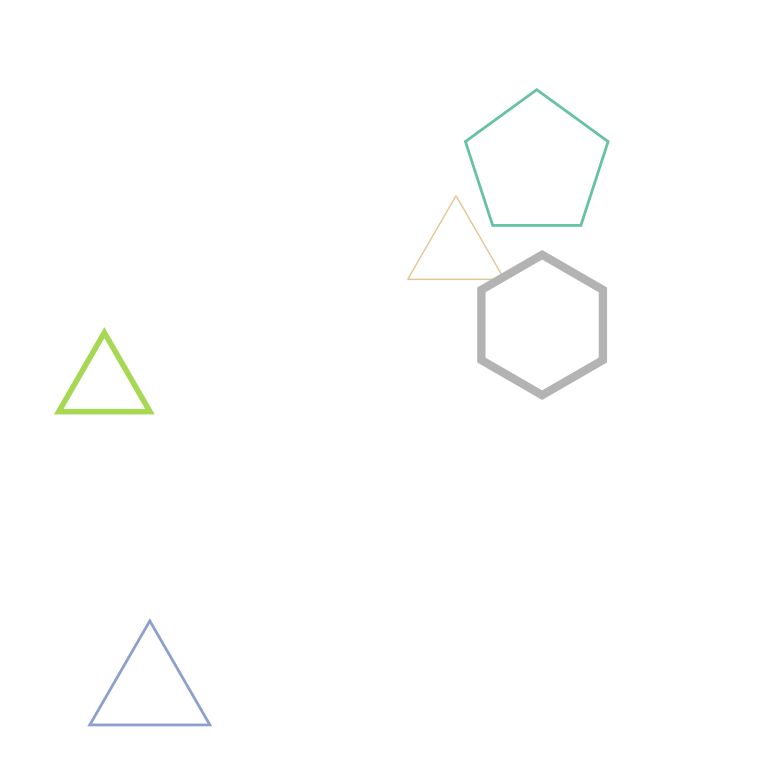[{"shape": "pentagon", "thickness": 1, "radius": 0.49, "center": [0.697, 0.786]}, {"shape": "triangle", "thickness": 1, "radius": 0.45, "center": [0.195, 0.104]}, {"shape": "triangle", "thickness": 2, "radius": 0.34, "center": [0.136, 0.5]}, {"shape": "triangle", "thickness": 0.5, "radius": 0.36, "center": [0.592, 0.673]}, {"shape": "hexagon", "thickness": 3, "radius": 0.46, "center": [0.704, 0.578]}]